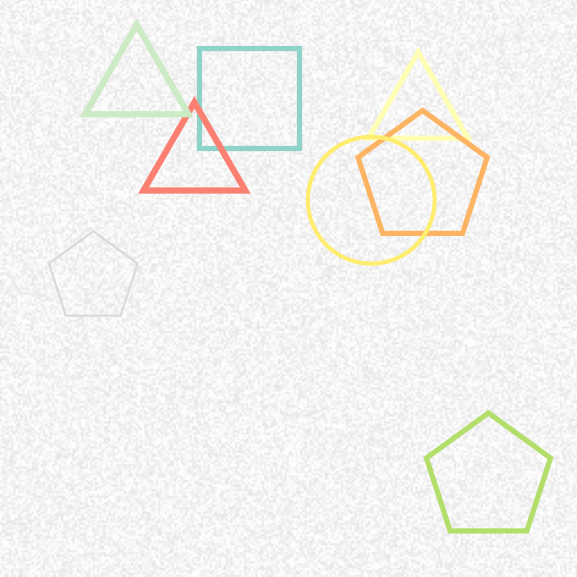[{"shape": "square", "thickness": 2.5, "radius": 0.43, "center": [0.432, 0.83]}, {"shape": "triangle", "thickness": 2.5, "radius": 0.5, "center": [0.724, 0.81]}, {"shape": "triangle", "thickness": 3, "radius": 0.51, "center": [0.337, 0.72]}, {"shape": "pentagon", "thickness": 2.5, "radius": 0.59, "center": [0.732, 0.69]}, {"shape": "pentagon", "thickness": 2.5, "radius": 0.56, "center": [0.846, 0.171]}, {"shape": "pentagon", "thickness": 1, "radius": 0.4, "center": [0.161, 0.518]}, {"shape": "triangle", "thickness": 3, "radius": 0.52, "center": [0.237, 0.853]}, {"shape": "circle", "thickness": 2, "radius": 0.55, "center": [0.643, 0.652]}]